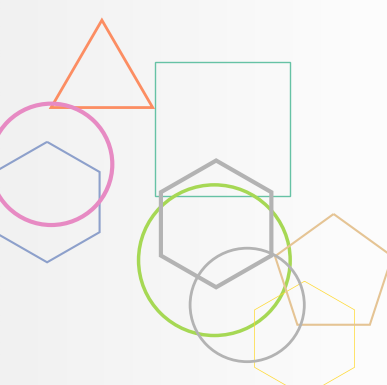[{"shape": "square", "thickness": 1, "radius": 0.87, "center": [0.574, 0.665]}, {"shape": "triangle", "thickness": 2, "radius": 0.76, "center": [0.263, 0.796]}, {"shape": "hexagon", "thickness": 1.5, "radius": 0.78, "center": [0.122, 0.475]}, {"shape": "circle", "thickness": 3, "radius": 0.79, "center": [0.132, 0.573]}, {"shape": "circle", "thickness": 2.5, "radius": 0.98, "center": [0.553, 0.324]}, {"shape": "hexagon", "thickness": 0.5, "radius": 0.75, "center": [0.786, 0.12]}, {"shape": "pentagon", "thickness": 1.5, "radius": 0.8, "center": [0.861, 0.285]}, {"shape": "hexagon", "thickness": 3, "radius": 0.82, "center": [0.558, 0.418]}, {"shape": "circle", "thickness": 2, "radius": 0.74, "center": [0.638, 0.208]}]